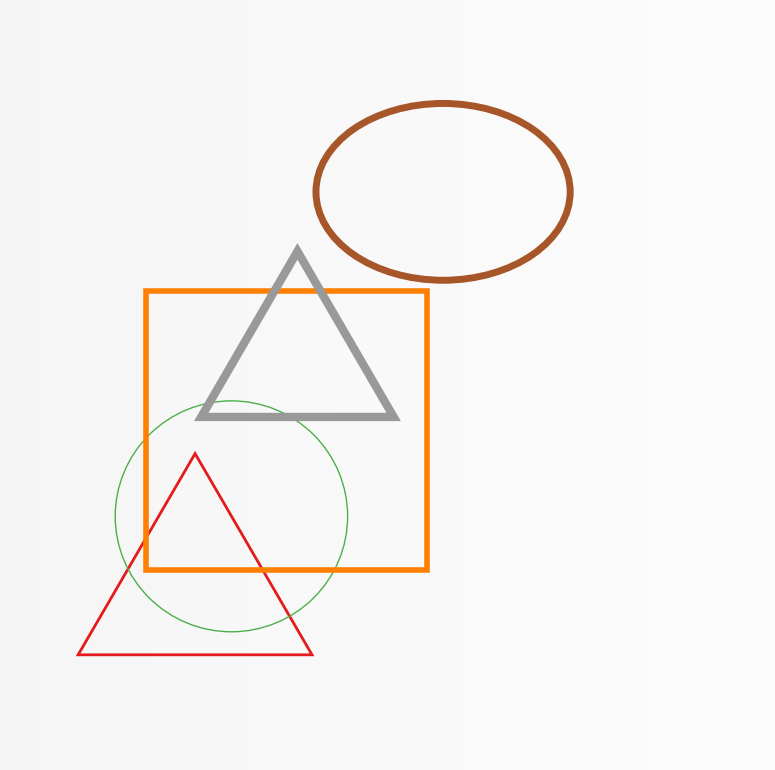[{"shape": "triangle", "thickness": 1, "radius": 0.87, "center": [0.252, 0.237]}, {"shape": "circle", "thickness": 0.5, "radius": 0.75, "center": [0.299, 0.329]}, {"shape": "square", "thickness": 2, "radius": 0.91, "center": [0.37, 0.44]}, {"shape": "oval", "thickness": 2.5, "radius": 0.82, "center": [0.572, 0.751]}, {"shape": "triangle", "thickness": 3, "radius": 0.72, "center": [0.384, 0.53]}]